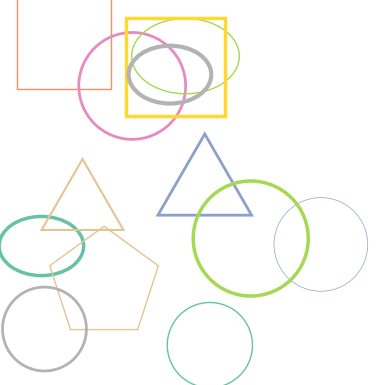[{"shape": "oval", "thickness": 2.5, "radius": 0.55, "center": [0.107, 0.361]}, {"shape": "circle", "thickness": 1, "radius": 0.55, "center": [0.545, 0.104]}, {"shape": "square", "thickness": 1, "radius": 0.61, "center": [0.166, 0.89]}, {"shape": "triangle", "thickness": 2, "radius": 0.7, "center": [0.532, 0.511]}, {"shape": "circle", "thickness": 0.5, "radius": 0.61, "center": [0.833, 0.365]}, {"shape": "circle", "thickness": 2, "radius": 0.69, "center": [0.343, 0.777]}, {"shape": "oval", "thickness": 1, "radius": 0.7, "center": [0.482, 0.854]}, {"shape": "circle", "thickness": 2.5, "radius": 0.75, "center": [0.651, 0.38]}, {"shape": "square", "thickness": 2.5, "radius": 0.64, "center": [0.456, 0.826]}, {"shape": "triangle", "thickness": 1.5, "radius": 0.61, "center": [0.214, 0.464]}, {"shape": "pentagon", "thickness": 1, "radius": 0.74, "center": [0.27, 0.264]}, {"shape": "circle", "thickness": 2, "radius": 0.54, "center": [0.115, 0.145]}, {"shape": "oval", "thickness": 3, "radius": 0.54, "center": [0.441, 0.806]}]